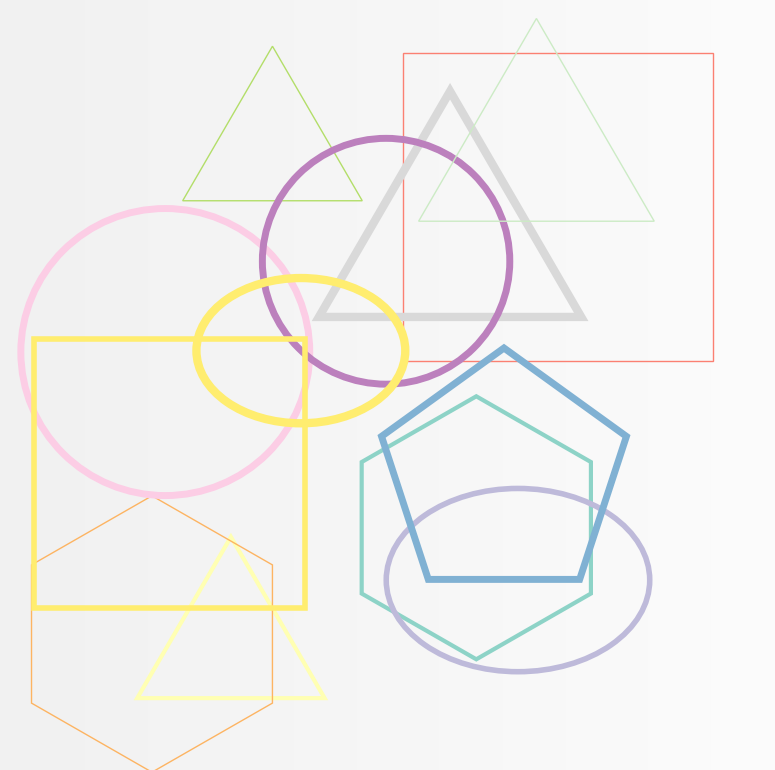[{"shape": "hexagon", "thickness": 1.5, "radius": 0.85, "center": [0.615, 0.315]}, {"shape": "triangle", "thickness": 1.5, "radius": 0.7, "center": [0.298, 0.163]}, {"shape": "oval", "thickness": 2, "radius": 0.85, "center": [0.668, 0.247]}, {"shape": "square", "thickness": 0.5, "radius": 1.0, "center": [0.72, 0.731]}, {"shape": "pentagon", "thickness": 2.5, "radius": 0.83, "center": [0.65, 0.382]}, {"shape": "hexagon", "thickness": 0.5, "radius": 0.9, "center": [0.196, 0.177]}, {"shape": "triangle", "thickness": 0.5, "radius": 0.67, "center": [0.352, 0.806]}, {"shape": "circle", "thickness": 2.5, "radius": 0.93, "center": [0.213, 0.543]}, {"shape": "triangle", "thickness": 3, "radius": 0.98, "center": [0.581, 0.686]}, {"shape": "circle", "thickness": 2.5, "radius": 0.8, "center": [0.498, 0.661]}, {"shape": "triangle", "thickness": 0.5, "radius": 0.88, "center": [0.692, 0.8]}, {"shape": "square", "thickness": 2, "radius": 0.87, "center": [0.219, 0.385]}, {"shape": "oval", "thickness": 3, "radius": 0.67, "center": [0.388, 0.545]}]